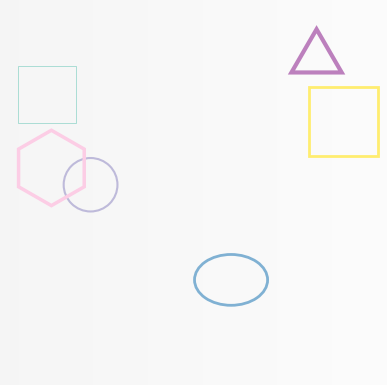[{"shape": "square", "thickness": 0.5, "radius": 0.37, "center": [0.121, 0.755]}, {"shape": "circle", "thickness": 1.5, "radius": 0.35, "center": [0.234, 0.52]}, {"shape": "oval", "thickness": 2, "radius": 0.47, "center": [0.596, 0.273]}, {"shape": "hexagon", "thickness": 2.5, "radius": 0.49, "center": [0.133, 0.564]}, {"shape": "triangle", "thickness": 3, "radius": 0.37, "center": [0.817, 0.849]}, {"shape": "square", "thickness": 2, "radius": 0.45, "center": [0.887, 0.684]}]